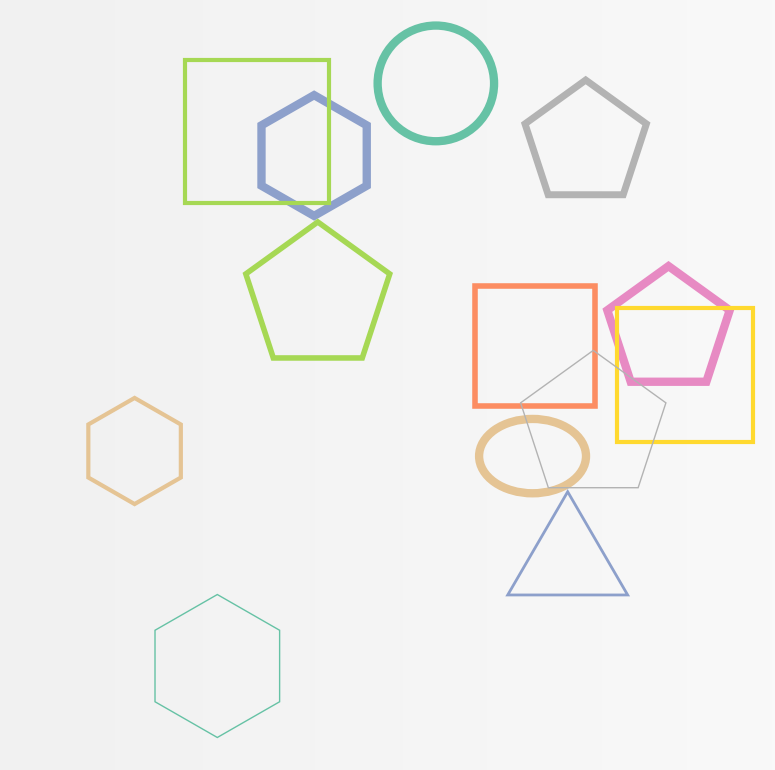[{"shape": "hexagon", "thickness": 0.5, "radius": 0.46, "center": [0.28, 0.135]}, {"shape": "circle", "thickness": 3, "radius": 0.38, "center": [0.562, 0.892]}, {"shape": "square", "thickness": 2, "radius": 0.39, "center": [0.69, 0.551]}, {"shape": "triangle", "thickness": 1, "radius": 0.45, "center": [0.733, 0.272]}, {"shape": "hexagon", "thickness": 3, "radius": 0.39, "center": [0.405, 0.798]}, {"shape": "pentagon", "thickness": 3, "radius": 0.42, "center": [0.863, 0.571]}, {"shape": "pentagon", "thickness": 2, "radius": 0.49, "center": [0.41, 0.614]}, {"shape": "square", "thickness": 1.5, "radius": 0.46, "center": [0.332, 0.83]}, {"shape": "square", "thickness": 1.5, "radius": 0.44, "center": [0.884, 0.513]}, {"shape": "oval", "thickness": 3, "radius": 0.34, "center": [0.687, 0.408]}, {"shape": "hexagon", "thickness": 1.5, "radius": 0.34, "center": [0.174, 0.414]}, {"shape": "pentagon", "thickness": 0.5, "radius": 0.49, "center": [0.765, 0.446]}, {"shape": "pentagon", "thickness": 2.5, "radius": 0.41, "center": [0.756, 0.814]}]